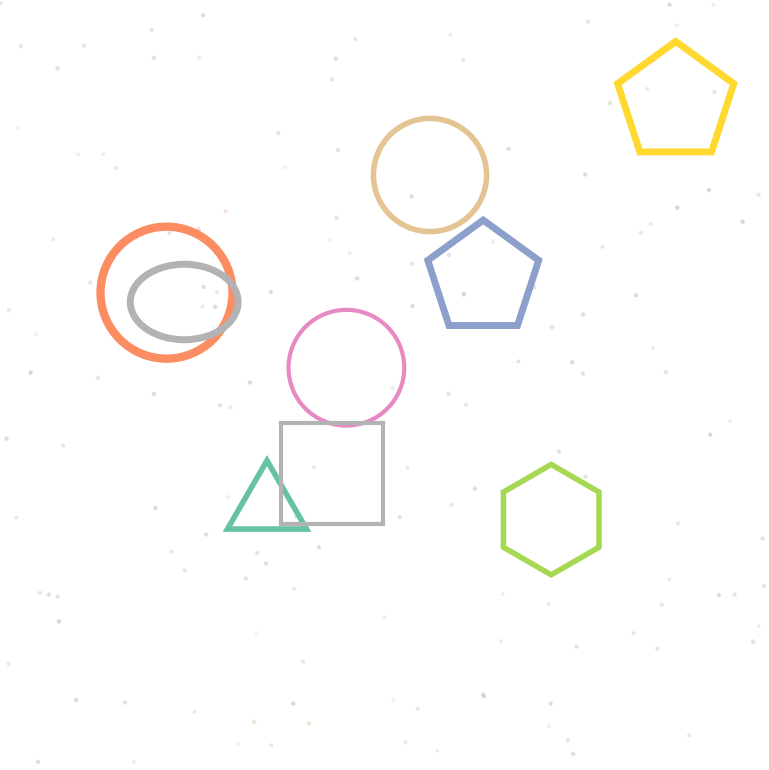[{"shape": "triangle", "thickness": 2, "radius": 0.3, "center": [0.347, 0.343]}, {"shape": "circle", "thickness": 3, "radius": 0.43, "center": [0.216, 0.62]}, {"shape": "pentagon", "thickness": 2.5, "radius": 0.38, "center": [0.628, 0.638]}, {"shape": "circle", "thickness": 1.5, "radius": 0.38, "center": [0.45, 0.522]}, {"shape": "hexagon", "thickness": 2, "radius": 0.36, "center": [0.716, 0.325]}, {"shape": "pentagon", "thickness": 2.5, "radius": 0.4, "center": [0.878, 0.867]}, {"shape": "circle", "thickness": 2, "radius": 0.37, "center": [0.558, 0.773]}, {"shape": "square", "thickness": 1.5, "radius": 0.33, "center": [0.431, 0.385]}, {"shape": "oval", "thickness": 2.5, "radius": 0.35, "center": [0.239, 0.608]}]